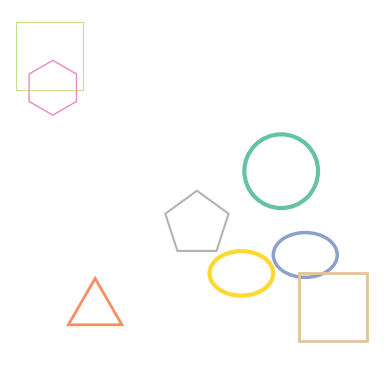[{"shape": "circle", "thickness": 3, "radius": 0.48, "center": [0.73, 0.555]}, {"shape": "triangle", "thickness": 2, "radius": 0.4, "center": [0.247, 0.197]}, {"shape": "oval", "thickness": 2.5, "radius": 0.42, "center": [0.793, 0.338]}, {"shape": "hexagon", "thickness": 1, "radius": 0.36, "center": [0.137, 0.772]}, {"shape": "square", "thickness": 0.5, "radius": 0.44, "center": [0.129, 0.854]}, {"shape": "oval", "thickness": 3, "radius": 0.41, "center": [0.627, 0.29]}, {"shape": "square", "thickness": 2, "radius": 0.44, "center": [0.865, 0.203]}, {"shape": "pentagon", "thickness": 1.5, "radius": 0.43, "center": [0.512, 0.418]}]